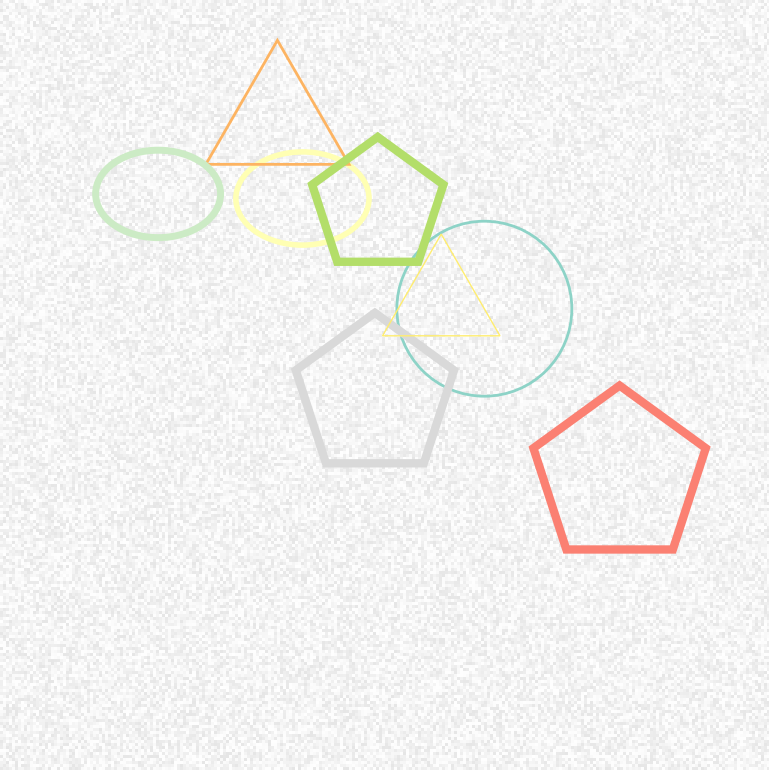[{"shape": "circle", "thickness": 1, "radius": 0.57, "center": [0.629, 0.599]}, {"shape": "oval", "thickness": 2, "radius": 0.43, "center": [0.393, 0.742]}, {"shape": "pentagon", "thickness": 3, "radius": 0.59, "center": [0.805, 0.382]}, {"shape": "triangle", "thickness": 1, "radius": 0.54, "center": [0.36, 0.84]}, {"shape": "pentagon", "thickness": 3, "radius": 0.45, "center": [0.491, 0.733]}, {"shape": "pentagon", "thickness": 3, "radius": 0.54, "center": [0.487, 0.486]}, {"shape": "oval", "thickness": 2.5, "radius": 0.41, "center": [0.205, 0.748]}, {"shape": "triangle", "thickness": 0.5, "radius": 0.44, "center": [0.573, 0.608]}]